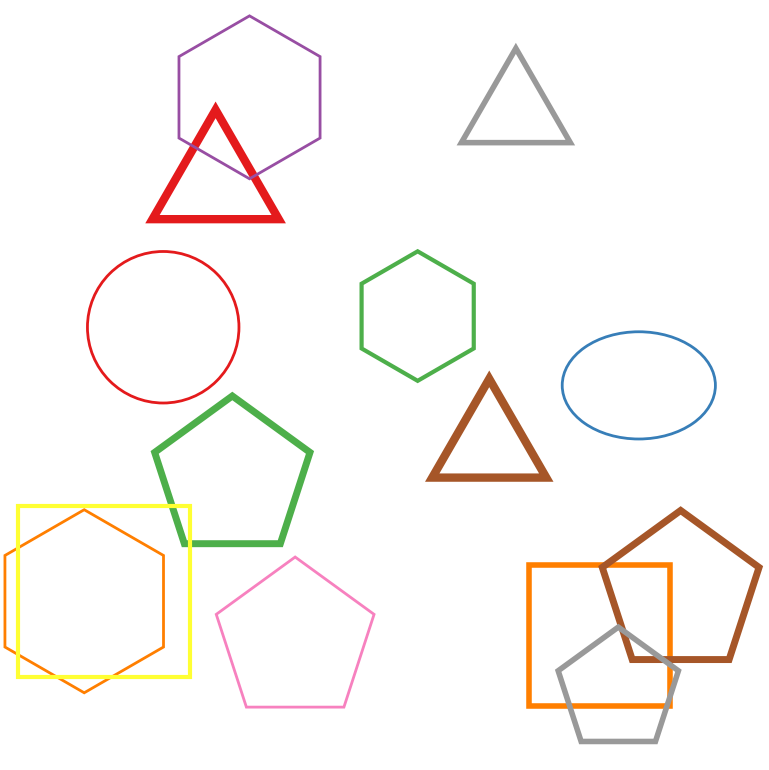[{"shape": "circle", "thickness": 1, "radius": 0.49, "center": [0.212, 0.575]}, {"shape": "triangle", "thickness": 3, "radius": 0.47, "center": [0.28, 0.763]}, {"shape": "oval", "thickness": 1, "radius": 0.5, "center": [0.83, 0.5]}, {"shape": "hexagon", "thickness": 1.5, "radius": 0.42, "center": [0.542, 0.59]}, {"shape": "pentagon", "thickness": 2.5, "radius": 0.53, "center": [0.302, 0.38]}, {"shape": "hexagon", "thickness": 1, "radius": 0.53, "center": [0.324, 0.874]}, {"shape": "hexagon", "thickness": 1, "radius": 0.59, "center": [0.109, 0.219]}, {"shape": "square", "thickness": 2, "radius": 0.46, "center": [0.779, 0.175]}, {"shape": "square", "thickness": 1.5, "radius": 0.56, "center": [0.135, 0.232]}, {"shape": "pentagon", "thickness": 2.5, "radius": 0.54, "center": [0.884, 0.23]}, {"shape": "triangle", "thickness": 3, "radius": 0.43, "center": [0.635, 0.422]}, {"shape": "pentagon", "thickness": 1, "radius": 0.54, "center": [0.383, 0.169]}, {"shape": "pentagon", "thickness": 2, "radius": 0.41, "center": [0.803, 0.103]}, {"shape": "triangle", "thickness": 2, "radius": 0.41, "center": [0.67, 0.856]}]